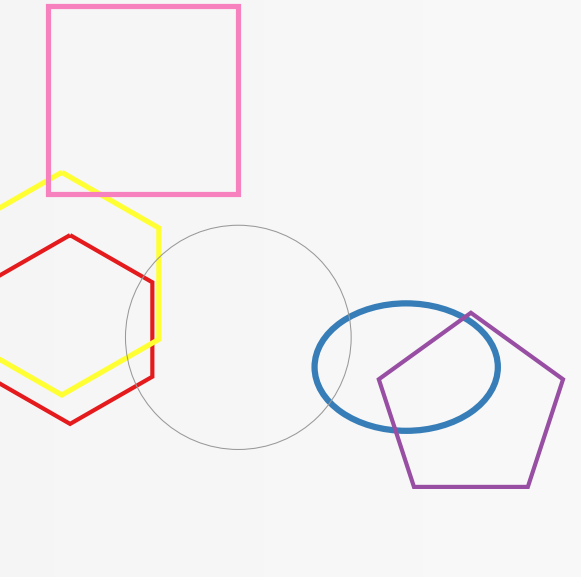[{"shape": "hexagon", "thickness": 2, "radius": 0.82, "center": [0.121, 0.429]}, {"shape": "oval", "thickness": 3, "radius": 0.79, "center": [0.699, 0.363]}, {"shape": "pentagon", "thickness": 2, "radius": 0.83, "center": [0.81, 0.291]}, {"shape": "hexagon", "thickness": 2.5, "radius": 0.96, "center": [0.106, 0.508]}, {"shape": "square", "thickness": 2.5, "radius": 0.82, "center": [0.246, 0.826]}, {"shape": "circle", "thickness": 0.5, "radius": 0.97, "center": [0.41, 0.415]}]